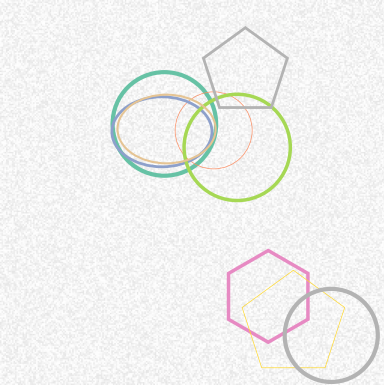[{"shape": "circle", "thickness": 3, "radius": 0.67, "center": [0.427, 0.678]}, {"shape": "circle", "thickness": 0.5, "radius": 0.5, "center": [0.555, 0.661]}, {"shape": "oval", "thickness": 2, "radius": 0.65, "center": [0.421, 0.658]}, {"shape": "hexagon", "thickness": 2.5, "radius": 0.6, "center": [0.697, 0.23]}, {"shape": "circle", "thickness": 2.5, "radius": 0.69, "center": [0.616, 0.617]}, {"shape": "pentagon", "thickness": 0.5, "radius": 0.7, "center": [0.762, 0.158]}, {"shape": "oval", "thickness": 1.5, "radius": 0.64, "center": [0.433, 0.665]}, {"shape": "circle", "thickness": 3, "radius": 0.6, "center": [0.86, 0.129]}, {"shape": "pentagon", "thickness": 2, "radius": 0.57, "center": [0.637, 0.813]}]